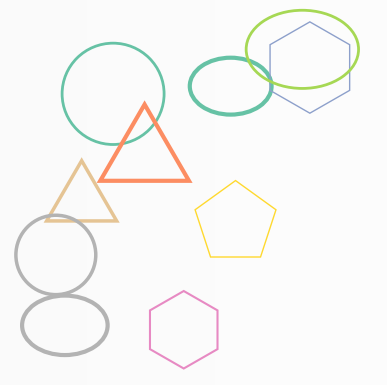[{"shape": "oval", "thickness": 3, "radius": 0.53, "center": [0.595, 0.776]}, {"shape": "circle", "thickness": 2, "radius": 0.66, "center": [0.292, 0.756]}, {"shape": "triangle", "thickness": 3, "radius": 0.66, "center": [0.373, 0.596]}, {"shape": "hexagon", "thickness": 1, "radius": 0.59, "center": [0.8, 0.825]}, {"shape": "hexagon", "thickness": 1.5, "radius": 0.5, "center": [0.474, 0.143]}, {"shape": "oval", "thickness": 2, "radius": 0.73, "center": [0.78, 0.872]}, {"shape": "pentagon", "thickness": 1, "radius": 0.55, "center": [0.608, 0.421]}, {"shape": "triangle", "thickness": 2.5, "radius": 0.52, "center": [0.211, 0.478]}, {"shape": "oval", "thickness": 3, "radius": 0.55, "center": [0.167, 0.155]}, {"shape": "circle", "thickness": 2.5, "radius": 0.52, "center": [0.144, 0.338]}]